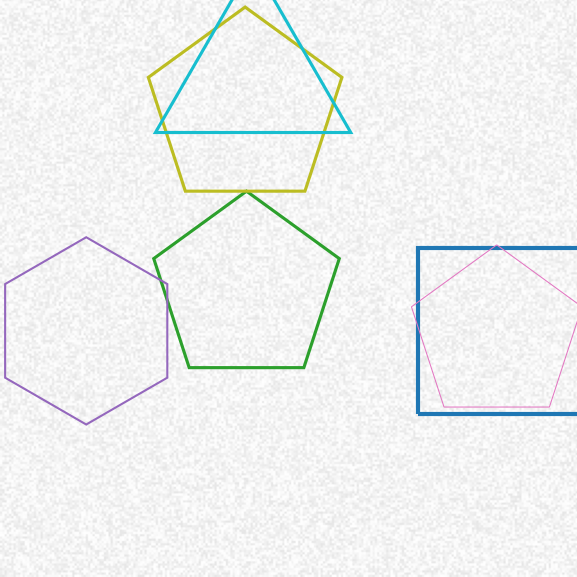[{"shape": "square", "thickness": 2, "radius": 0.72, "center": [0.868, 0.426]}, {"shape": "pentagon", "thickness": 1.5, "radius": 0.84, "center": [0.427, 0.499]}, {"shape": "hexagon", "thickness": 1, "radius": 0.81, "center": [0.149, 0.426]}, {"shape": "pentagon", "thickness": 0.5, "radius": 0.78, "center": [0.86, 0.42]}, {"shape": "pentagon", "thickness": 1.5, "radius": 0.88, "center": [0.424, 0.811]}, {"shape": "triangle", "thickness": 1.5, "radius": 0.98, "center": [0.438, 0.867]}]